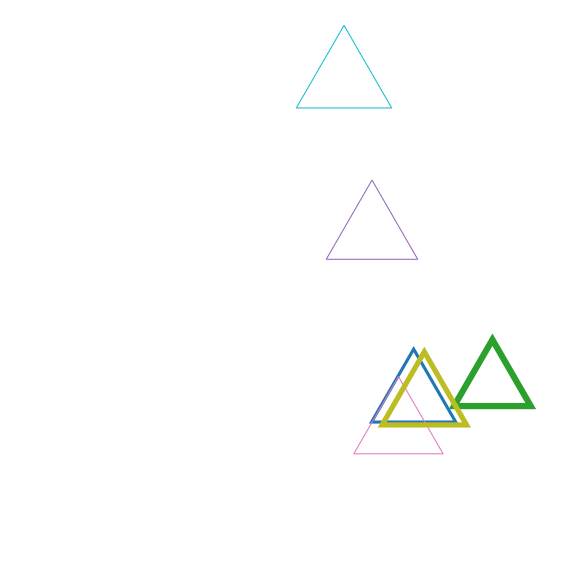[{"shape": "triangle", "thickness": 1.5, "radius": 0.42, "center": [0.716, 0.31]}, {"shape": "triangle", "thickness": 3, "radius": 0.38, "center": [0.853, 0.334]}, {"shape": "triangle", "thickness": 0.5, "radius": 0.46, "center": [0.644, 0.596]}, {"shape": "triangle", "thickness": 0.5, "radius": 0.45, "center": [0.69, 0.258]}, {"shape": "triangle", "thickness": 2.5, "radius": 0.42, "center": [0.735, 0.306]}, {"shape": "triangle", "thickness": 0.5, "radius": 0.48, "center": [0.596, 0.86]}]